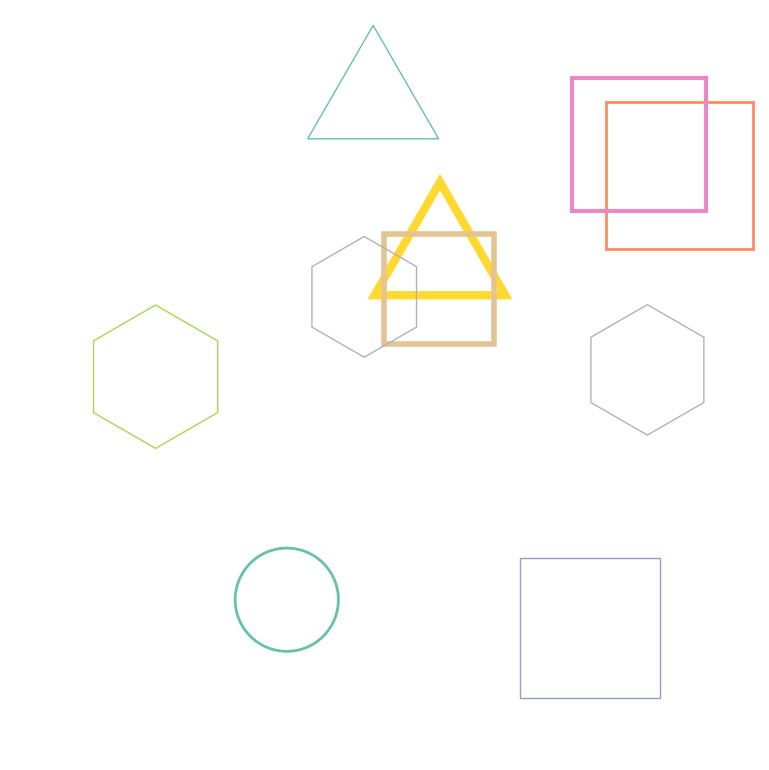[{"shape": "circle", "thickness": 1, "radius": 0.34, "center": [0.372, 0.221]}, {"shape": "triangle", "thickness": 0.5, "radius": 0.49, "center": [0.485, 0.869]}, {"shape": "square", "thickness": 1, "radius": 0.48, "center": [0.882, 0.772]}, {"shape": "square", "thickness": 0.5, "radius": 0.45, "center": [0.766, 0.184]}, {"shape": "square", "thickness": 1.5, "radius": 0.43, "center": [0.83, 0.812]}, {"shape": "hexagon", "thickness": 0.5, "radius": 0.47, "center": [0.202, 0.511]}, {"shape": "triangle", "thickness": 3, "radius": 0.49, "center": [0.571, 0.666]}, {"shape": "square", "thickness": 2, "radius": 0.36, "center": [0.57, 0.625]}, {"shape": "hexagon", "thickness": 0.5, "radius": 0.42, "center": [0.841, 0.52]}, {"shape": "hexagon", "thickness": 0.5, "radius": 0.39, "center": [0.473, 0.614]}]